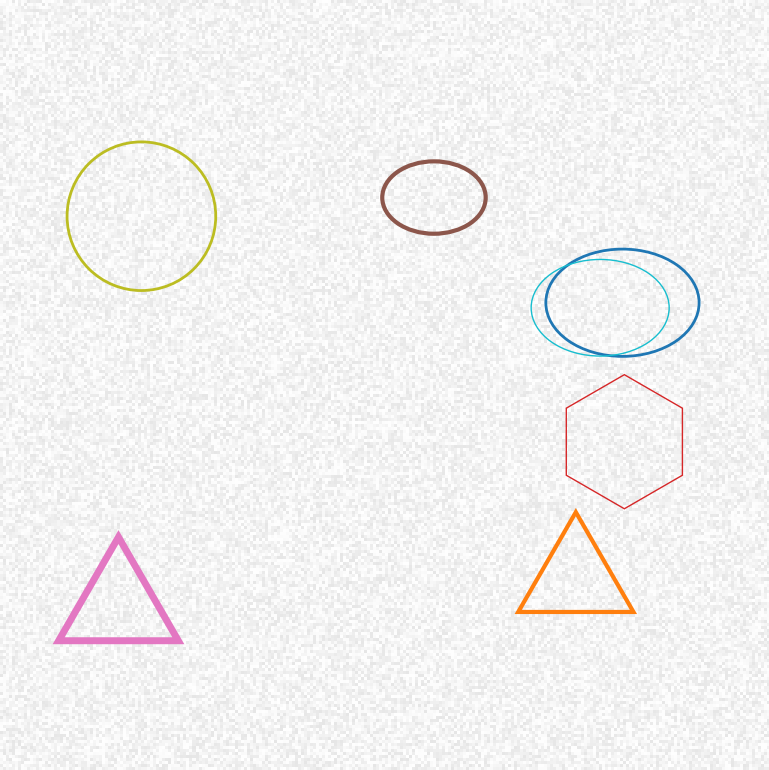[{"shape": "oval", "thickness": 1, "radius": 0.5, "center": [0.808, 0.607]}, {"shape": "triangle", "thickness": 1.5, "radius": 0.43, "center": [0.748, 0.248]}, {"shape": "hexagon", "thickness": 0.5, "radius": 0.44, "center": [0.811, 0.426]}, {"shape": "oval", "thickness": 1.5, "radius": 0.34, "center": [0.564, 0.743]}, {"shape": "triangle", "thickness": 2.5, "radius": 0.45, "center": [0.154, 0.213]}, {"shape": "circle", "thickness": 1, "radius": 0.48, "center": [0.184, 0.719]}, {"shape": "oval", "thickness": 0.5, "radius": 0.45, "center": [0.779, 0.6]}]